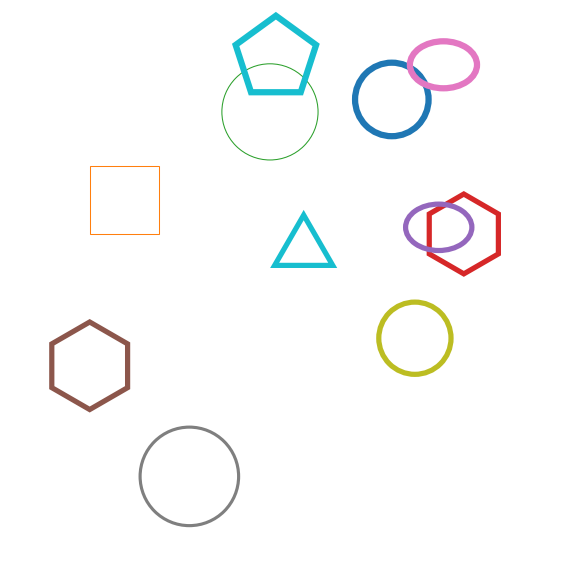[{"shape": "circle", "thickness": 3, "radius": 0.32, "center": [0.678, 0.827]}, {"shape": "square", "thickness": 0.5, "radius": 0.3, "center": [0.215, 0.653]}, {"shape": "circle", "thickness": 0.5, "radius": 0.42, "center": [0.467, 0.805]}, {"shape": "hexagon", "thickness": 2.5, "radius": 0.35, "center": [0.803, 0.594]}, {"shape": "oval", "thickness": 2.5, "radius": 0.29, "center": [0.76, 0.606]}, {"shape": "hexagon", "thickness": 2.5, "radius": 0.38, "center": [0.155, 0.366]}, {"shape": "oval", "thickness": 3, "radius": 0.29, "center": [0.768, 0.887]}, {"shape": "circle", "thickness": 1.5, "radius": 0.43, "center": [0.328, 0.174]}, {"shape": "circle", "thickness": 2.5, "radius": 0.31, "center": [0.718, 0.413]}, {"shape": "pentagon", "thickness": 3, "radius": 0.37, "center": [0.478, 0.899]}, {"shape": "triangle", "thickness": 2.5, "radius": 0.29, "center": [0.526, 0.569]}]